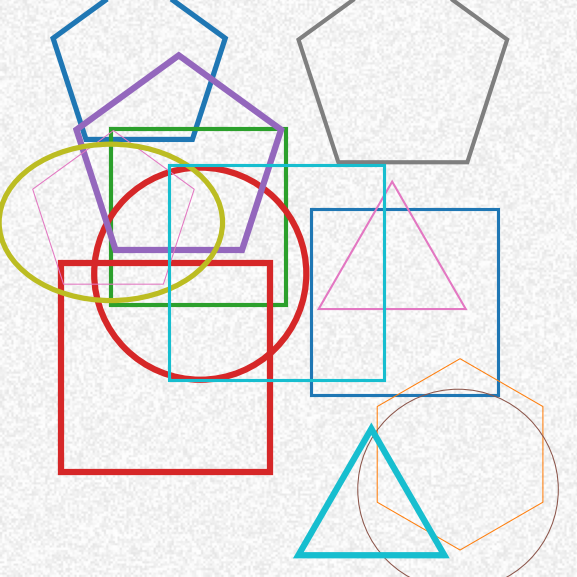[{"shape": "pentagon", "thickness": 2.5, "radius": 0.78, "center": [0.241, 0.884]}, {"shape": "square", "thickness": 1.5, "radius": 0.81, "center": [0.7, 0.476]}, {"shape": "hexagon", "thickness": 0.5, "radius": 0.83, "center": [0.797, 0.212]}, {"shape": "square", "thickness": 2, "radius": 0.76, "center": [0.344, 0.623]}, {"shape": "square", "thickness": 3, "radius": 0.9, "center": [0.286, 0.363]}, {"shape": "circle", "thickness": 3, "radius": 0.92, "center": [0.347, 0.525]}, {"shape": "pentagon", "thickness": 3, "radius": 0.93, "center": [0.31, 0.717]}, {"shape": "circle", "thickness": 0.5, "radius": 0.87, "center": [0.793, 0.152]}, {"shape": "triangle", "thickness": 1, "radius": 0.74, "center": [0.679, 0.538]}, {"shape": "pentagon", "thickness": 0.5, "radius": 0.74, "center": [0.196, 0.626]}, {"shape": "pentagon", "thickness": 2, "radius": 0.95, "center": [0.698, 0.872]}, {"shape": "oval", "thickness": 2.5, "radius": 0.97, "center": [0.192, 0.614]}, {"shape": "square", "thickness": 1.5, "radius": 0.93, "center": [0.479, 0.528]}, {"shape": "triangle", "thickness": 3, "radius": 0.73, "center": [0.643, 0.111]}]